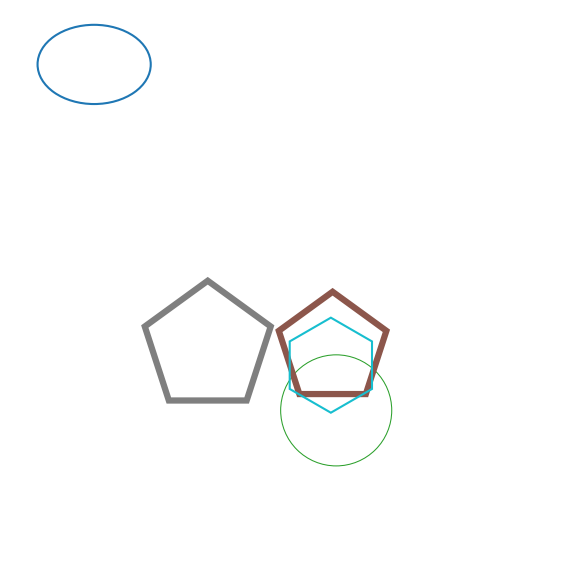[{"shape": "oval", "thickness": 1, "radius": 0.49, "center": [0.163, 0.888]}, {"shape": "circle", "thickness": 0.5, "radius": 0.48, "center": [0.582, 0.289]}, {"shape": "pentagon", "thickness": 3, "radius": 0.49, "center": [0.576, 0.396]}, {"shape": "pentagon", "thickness": 3, "radius": 0.57, "center": [0.36, 0.398]}, {"shape": "hexagon", "thickness": 1, "radius": 0.41, "center": [0.573, 0.367]}]